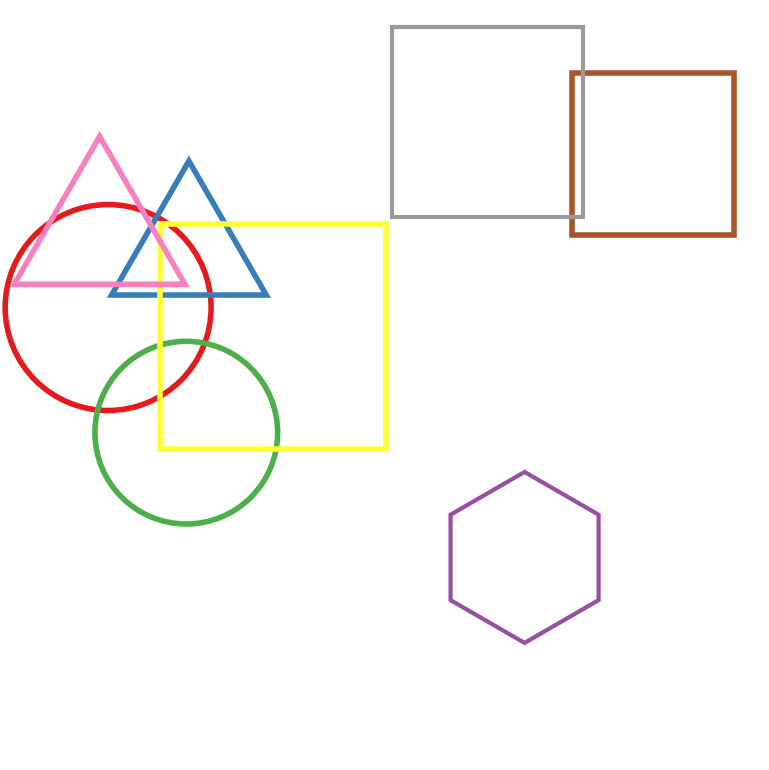[{"shape": "circle", "thickness": 2, "radius": 0.67, "center": [0.14, 0.601]}, {"shape": "triangle", "thickness": 2, "radius": 0.58, "center": [0.245, 0.675]}, {"shape": "circle", "thickness": 2, "radius": 0.59, "center": [0.242, 0.438]}, {"shape": "hexagon", "thickness": 1.5, "radius": 0.55, "center": [0.681, 0.276]}, {"shape": "square", "thickness": 2, "radius": 0.73, "center": [0.354, 0.563]}, {"shape": "square", "thickness": 2, "radius": 0.53, "center": [0.848, 0.8]}, {"shape": "triangle", "thickness": 2, "radius": 0.64, "center": [0.129, 0.695]}, {"shape": "square", "thickness": 1.5, "radius": 0.62, "center": [0.634, 0.842]}]